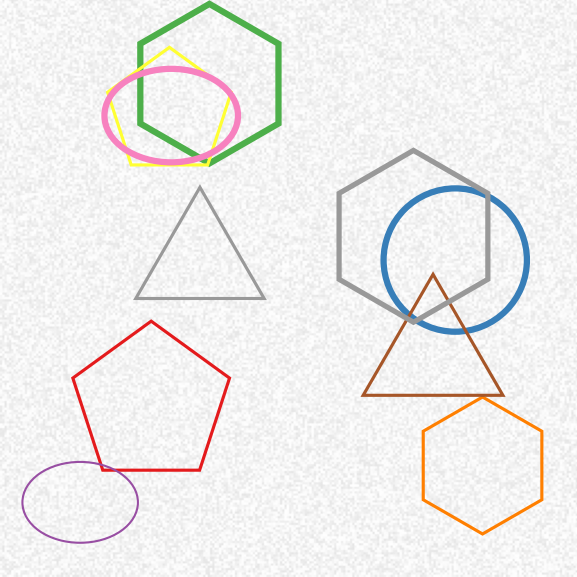[{"shape": "pentagon", "thickness": 1.5, "radius": 0.71, "center": [0.262, 0.3]}, {"shape": "circle", "thickness": 3, "radius": 0.62, "center": [0.788, 0.549]}, {"shape": "hexagon", "thickness": 3, "radius": 0.69, "center": [0.363, 0.854]}, {"shape": "oval", "thickness": 1, "radius": 0.5, "center": [0.139, 0.129]}, {"shape": "hexagon", "thickness": 1.5, "radius": 0.59, "center": [0.836, 0.193]}, {"shape": "pentagon", "thickness": 1.5, "radius": 0.56, "center": [0.293, 0.805]}, {"shape": "triangle", "thickness": 1.5, "radius": 0.7, "center": [0.75, 0.384]}, {"shape": "oval", "thickness": 3, "radius": 0.58, "center": [0.297, 0.799]}, {"shape": "triangle", "thickness": 1.5, "radius": 0.64, "center": [0.346, 0.546]}, {"shape": "hexagon", "thickness": 2.5, "radius": 0.74, "center": [0.716, 0.59]}]